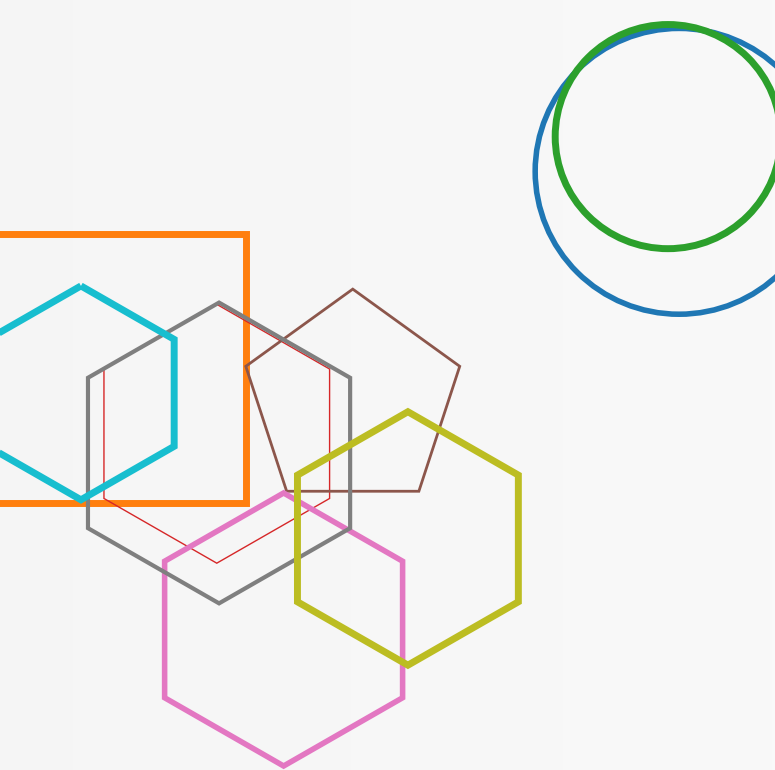[{"shape": "circle", "thickness": 2, "radius": 0.93, "center": [0.876, 0.778]}, {"shape": "square", "thickness": 2.5, "radius": 0.87, "center": [0.143, 0.522]}, {"shape": "circle", "thickness": 2.5, "radius": 0.73, "center": [0.862, 0.823]}, {"shape": "hexagon", "thickness": 0.5, "radius": 0.84, "center": [0.28, 0.437]}, {"shape": "pentagon", "thickness": 1, "radius": 0.73, "center": [0.455, 0.479]}, {"shape": "hexagon", "thickness": 2, "radius": 0.89, "center": [0.366, 0.182]}, {"shape": "hexagon", "thickness": 1.5, "radius": 0.98, "center": [0.283, 0.412]}, {"shape": "hexagon", "thickness": 2.5, "radius": 0.82, "center": [0.526, 0.301]}, {"shape": "hexagon", "thickness": 2.5, "radius": 0.69, "center": [0.104, 0.49]}]